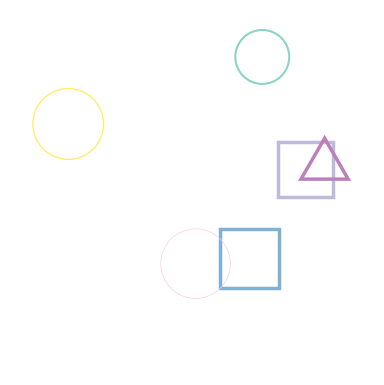[{"shape": "circle", "thickness": 1.5, "radius": 0.35, "center": [0.681, 0.852]}, {"shape": "square", "thickness": 2.5, "radius": 0.36, "center": [0.793, 0.56]}, {"shape": "square", "thickness": 2.5, "radius": 0.38, "center": [0.648, 0.329]}, {"shape": "circle", "thickness": 0.5, "radius": 0.45, "center": [0.508, 0.315]}, {"shape": "triangle", "thickness": 2.5, "radius": 0.35, "center": [0.843, 0.57]}, {"shape": "circle", "thickness": 1, "radius": 0.46, "center": [0.177, 0.678]}]